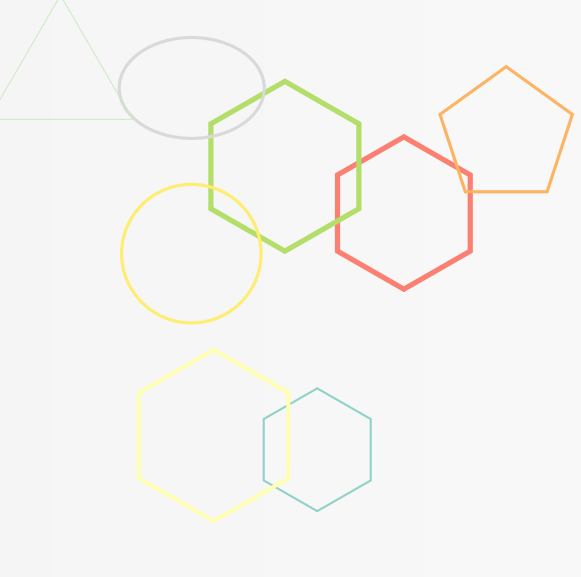[{"shape": "hexagon", "thickness": 1, "radius": 0.53, "center": [0.546, 0.22]}, {"shape": "hexagon", "thickness": 2, "radius": 0.74, "center": [0.367, 0.245]}, {"shape": "hexagon", "thickness": 2.5, "radius": 0.66, "center": [0.695, 0.63]}, {"shape": "pentagon", "thickness": 1.5, "radius": 0.6, "center": [0.871, 0.764]}, {"shape": "hexagon", "thickness": 2.5, "radius": 0.74, "center": [0.49, 0.711]}, {"shape": "oval", "thickness": 1.5, "radius": 0.62, "center": [0.33, 0.847]}, {"shape": "triangle", "thickness": 0.5, "radius": 0.72, "center": [0.104, 0.864]}, {"shape": "circle", "thickness": 1.5, "radius": 0.6, "center": [0.329, 0.56]}]